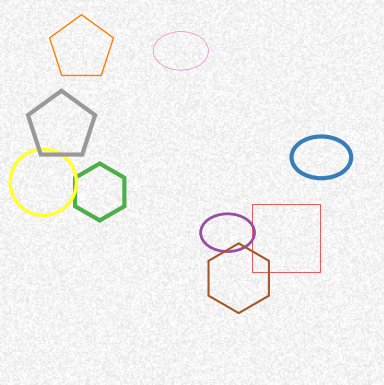[{"shape": "square", "thickness": 0.5, "radius": 0.44, "center": [0.744, 0.382]}, {"shape": "oval", "thickness": 3, "radius": 0.39, "center": [0.835, 0.591]}, {"shape": "hexagon", "thickness": 3, "radius": 0.37, "center": [0.259, 0.501]}, {"shape": "oval", "thickness": 2, "radius": 0.35, "center": [0.591, 0.396]}, {"shape": "pentagon", "thickness": 1, "radius": 0.44, "center": [0.212, 0.875]}, {"shape": "circle", "thickness": 2.5, "radius": 0.43, "center": [0.113, 0.527]}, {"shape": "hexagon", "thickness": 1.5, "radius": 0.45, "center": [0.62, 0.277]}, {"shape": "oval", "thickness": 0.5, "radius": 0.36, "center": [0.47, 0.868]}, {"shape": "pentagon", "thickness": 3, "radius": 0.46, "center": [0.16, 0.673]}]